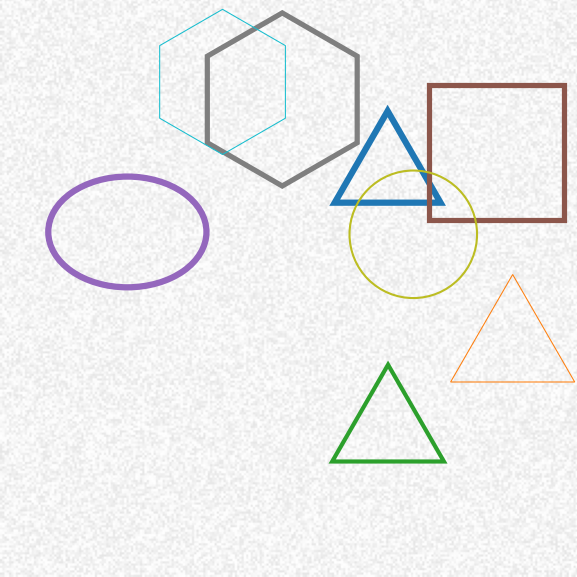[{"shape": "triangle", "thickness": 3, "radius": 0.53, "center": [0.671, 0.701]}, {"shape": "triangle", "thickness": 0.5, "radius": 0.62, "center": [0.888, 0.4]}, {"shape": "triangle", "thickness": 2, "radius": 0.56, "center": [0.672, 0.256]}, {"shape": "oval", "thickness": 3, "radius": 0.68, "center": [0.221, 0.598]}, {"shape": "square", "thickness": 2.5, "radius": 0.58, "center": [0.86, 0.734]}, {"shape": "hexagon", "thickness": 2.5, "radius": 0.75, "center": [0.489, 0.827]}, {"shape": "circle", "thickness": 1, "radius": 0.55, "center": [0.716, 0.593]}, {"shape": "hexagon", "thickness": 0.5, "radius": 0.63, "center": [0.385, 0.857]}]